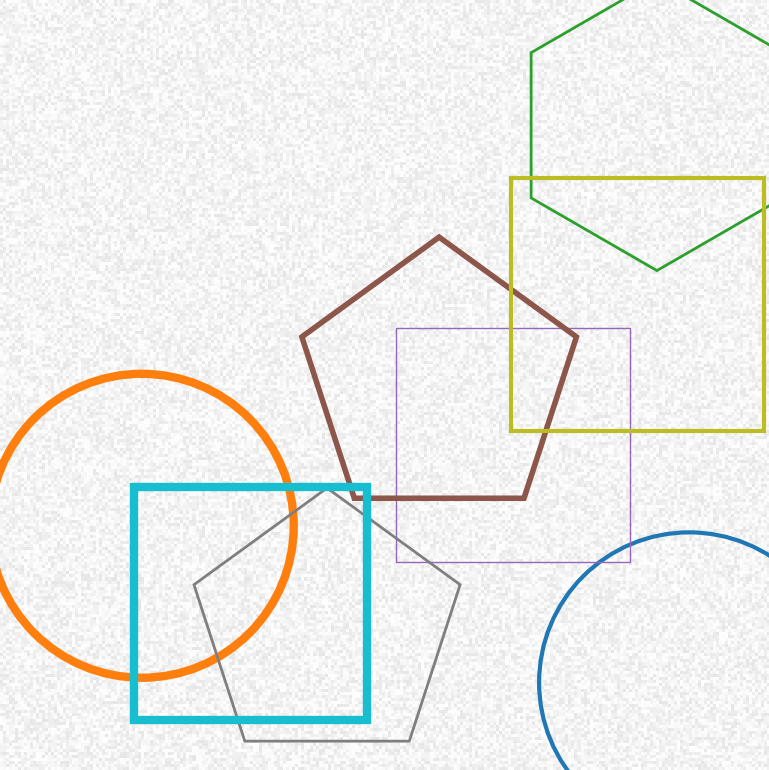[{"shape": "circle", "thickness": 1.5, "radius": 0.98, "center": [0.895, 0.114]}, {"shape": "circle", "thickness": 3, "radius": 0.99, "center": [0.184, 0.317]}, {"shape": "hexagon", "thickness": 1, "radius": 0.94, "center": [0.853, 0.837]}, {"shape": "square", "thickness": 0.5, "radius": 0.76, "center": [0.666, 0.422]}, {"shape": "pentagon", "thickness": 2, "radius": 0.94, "center": [0.57, 0.505]}, {"shape": "pentagon", "thickness": 1, "radius": 0.91, "center": [0.425, 0.184]}, {"shape": "square", "thickness": 1.5, "radius": 0.82, "center": [0.828, 0.605]}, {"shape": "square", "thickness": 3, "radius": 0.75, "center": [0.325, 0.217]}]